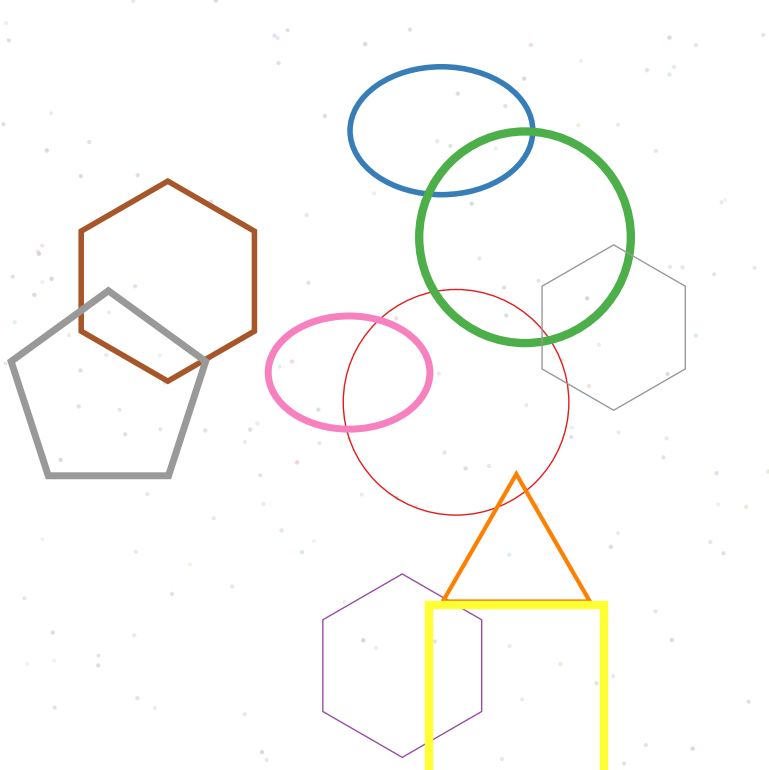[{"shape": "circle", "thickness": 0.5, "radius": 0.73, "center": [0.592, 0.478]}, {"shape": "oval", "thickness": 2, "radius": 0.59, "center": [0.573, 0.83]}, {"shape": "circle", "thickness": 3, "radius": 0.69, "center": [0.682, 0.692]}, {"shape": "hexagon", "thickness": 0.5, "radius": 0.6, "center": [0.522, 0.136]}, {"shape": "triangle", "thickness": 1.5, "radius": 0.55, "center": [0.671, 0.274]}, {"shape": "square", "thickness": 3, "radius": 0.57, "center": [0.671, 0.1]}, {"shape": "hexagon", "thickness": 2, "radius": 0.65, "center": [0.218, 0.635]}, {"shape": "oval", "thickness": 2.5, "radius": 0.52, "center": [0.453, 0.516]}, {"shape": "hexagon", "thickness": 0.5, "radius": 0.54, "center": [0.797, 0.575]}, {"shape": "pentagon", "thickness": 2.5, "radius": 0.66, "center": [0.141, 0.49]}]